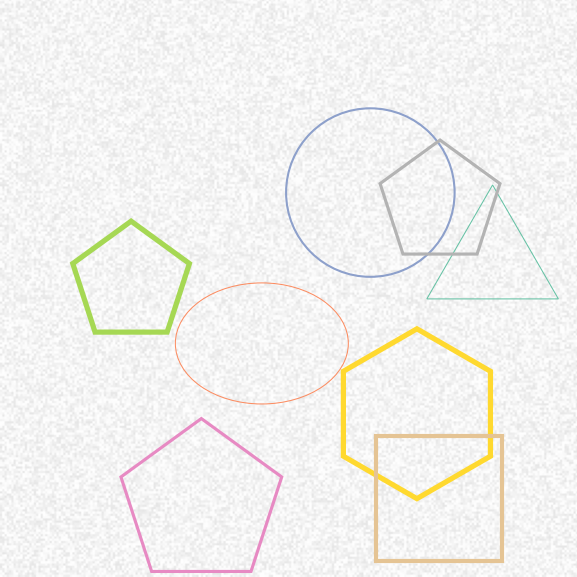[{"shape": "triangle", "thickness": 0.5, "radius": 0.66, "center": [0.853, 0.547]}, {"shape": "oval", "thickness": 0.5, "radius": 0.75, "center": [0.453, 0.404]}, {"shape": "circle", "thickness": 1, "radius": 0.73, "center": [0.641, 0.666]}, {"shape": "pentagon", "thickness": 1.5, "radius": 0.73, "center": [0.349, 0.128]}, {"shape": "pentagon", "thickness": 2.5, "radius": 0.53, "center": [0.227, 0.51]}, {"shape": "hexagon", "thickness": 2.5, "radius": 0.74, "center": [0.722, 0.283]}, {"shape": "square", "thickness": 2, "radius": 0.54, "center": [0.76, 0.136]}, {"shape": "pentagon", "thickness": 1.5, "radius": 0.55, "center": [0.762, 0.647]}]